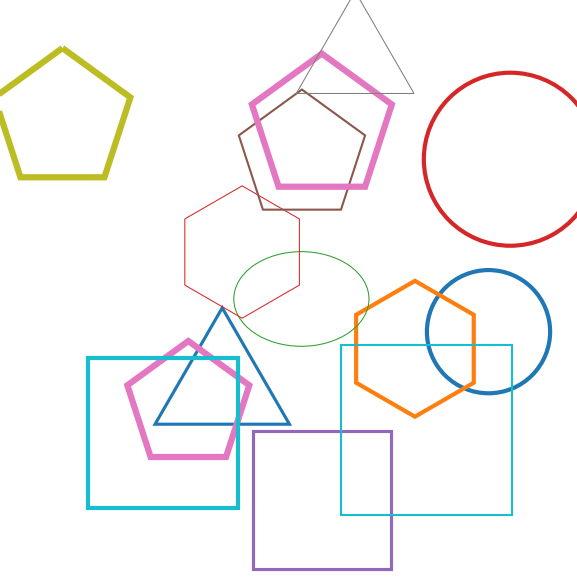[{"shape": "circle", "thickness": 2, "radius": 0.53, "center": [0.846, 0.425]}, {"shape": "triangle", "thickness": 1.5, "radius": 0.67, "center": [0.385, 0.332]}, {"shape": "hexagon", "thickness": 2, "radius": 0.59, "center": [0.719, 0.395]}, {"shape": "oval", "thickness": 0.5, "radius": 0.59, "center": [0.522, 0.481]}, {"shape": "circle", "thickness": 2, "radius": 0.75, "center": [0.884, 0.723]}, {"shape": "hexagon", "thickness": 0.5, "radius": 0.57, "center": [0.419, 0.563]}, {"shape": "square", "thickness": 1.5, "radius": 0.6, "center": [0.557, 0.133]}, {"shape": "pentagon", "thickness": 1, "radius": 0.57, "center": [0.523, 0.729]}, {"shape": "pentagon", "thickness": 3, "radius": 0.64, "center": [0.557, 0.779]}, {"shape": "pentagon", "thickness": 3, "radius": 0.56, "center": [0.326, 0.298]}, {"shape": "triangle", "thickness": 0.5, "radius": 0.59, "center": [0.615, 0.896]}, {"shape": "pentagon", "thickness": 3, "radius": 0.62, "center": [0.108, 0.792]}, {"shape": "square", "thickness": 1, "radius": 0.74, "center": [0.739, 0.255]}, {"shape": "square", "thickness": 2, "radius": 0.65, "center": [0.282, 0.249]}]